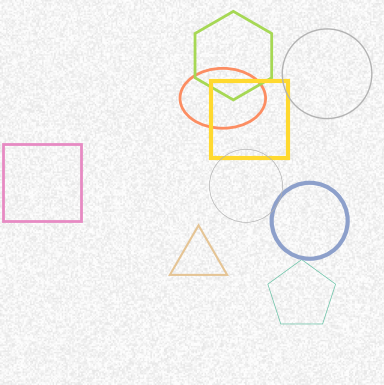[{"shape": "pentagon", "thickness": 0.5, "radius": 0.46, "center": [0.784, 0.233]}, {"shape": "oval", "thickness": 2, "radius": 0.56, "center": [0.579, 0.745]}, {"shape": "circle", "thickness": 3, "radius": 0.49, "center": [0.804, 0.427]}, {"shape": "square", "thickness": 2, "radius": 0.5, "center": [0.109, 0.526]}, {"shape": "hexagon", "thickness": 2, "radius": 0.57, "center": [0.606, 0.856]}, {"shape": "square", "thickness": 3, "radius": 0.5, "center": [0.647, 0.689]}, {"shape": "triangle", "thickness": 1.5, "radius": 0.43, "center": [0.516, 0.329]}, {"shape": "circle", "thickness": 1, "radius": 0.58, "center": [0.849, 0.808]}, {"shape": "circle", "thickness": 0.5, "radius": 0.47, "center": [0.639, 0.517]}]